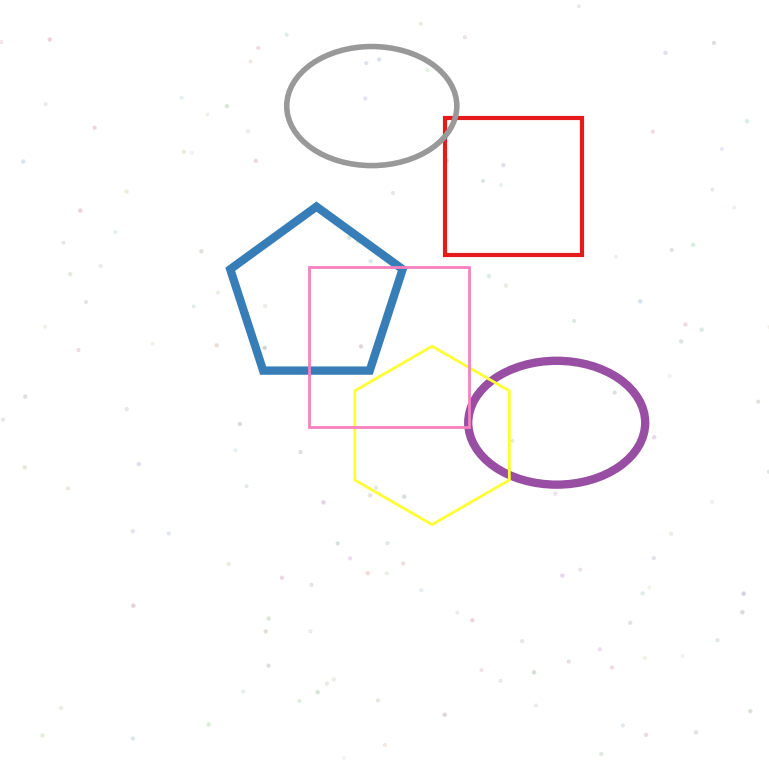[{"shape": "square", "thickness": 1.5, "radius": 0.45, "center": [0.667, 0.758]}, {"shape": "pentagon", "thickness": 3, "radius": 0.59, "center": [0.411, 0.614]}, {"shape": "oval", "thickness": 3, "radius": 0.57, "center": [0.723, 0.451]}, {"shape": "hexagon", "thickness": 1, "radius": 0.58, "center": [0.561, 0.435]}, {"shape": "square", "thickness": 1, "radius": 0.52, "center": [0.506, 0.549]}, {"shape": "oval", "thickness": 2, "radius": 0.55, "center": [0.483, 0.862]}]